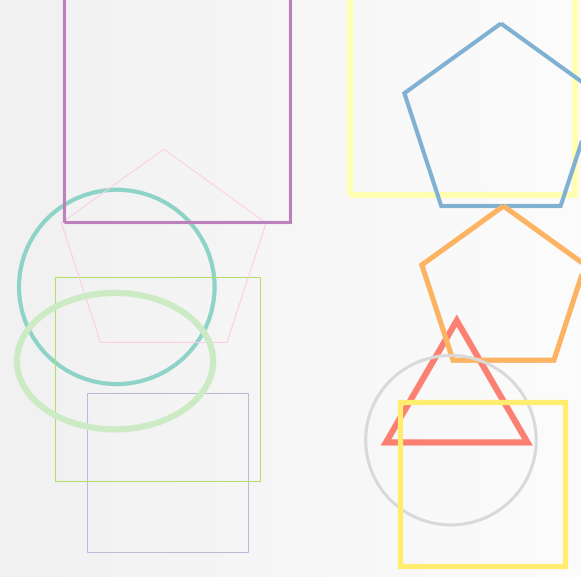[{"shape": "circle", "thickness": 2, "radius": 0.84, "center": [0.201, 0.502]}, {"shape": "square", "thickness": 3, "radius": 0.96, "center": [0.796, 0.854]}, {"shape": "square", "thickness": 0.5, "radius": 0.69, "center": [0.288, 0.181]}, {"shape": "triangle", "thickness": 3, "radius": 0.7, "center": [0.786, 0.303]}, {"shape": "pentagon", "thickness": 2, "radius": 0.87, "center": [0.862, 0.784]}, {"shape": "pentagon", "thickness": 2.5, "radius": 0.74, "center": [0.866, 0.495]}, {"shape": "square", "thickness": 0.5, "radius": 0.88, "center": [0.271, 0.343]}, {"shape": "pentagon", "thickness": 0.5, "radius": 0.93, "center": [0.282, 0.556]}, {"shape": "circle", "thickness": 1.5, "radius": 0.73, "center": [0.776, 0.237]}, {"shape": "square", "thickness": 1.5, "radius": 0.97, "center": [0.305, 0.809]}, {"shape": "oval", "thickness": 3, "radius": 0.84, "center": [0.198, 0.374]}, {"shape": "square", "thickness": 2.5, "radius": 0.71, "center": [0.829, 0.16]}]